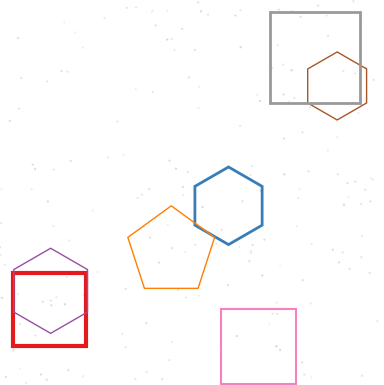[{"shape": "square", "thickness": 3, "radius": 0.48, "center": [0.129, 0.197]}, {"shape": "hexagon", "thickness": 2, "radius": 0.5, "center": [0.594, 0.466]}, {"shape": "hexagon", "thickness": 1, "radius": 0.55, "center": [0.132, 0.245]}, {"shape": "pentagon", "thickness": 1, "radius": 0.59, "center": [0.445, 0.347]}, {"shape": "hexagon", "thickness": 1, "radius": 0.44, "center": [0.876, 0.777]}, {"shape": "square", "thickness": 1.5, "radius": 0.49, "center": [0.672, 0.101]}, {"shape": "square", "thickness": 2, "radius": 0.59, "center": [0.818, 0.85]}]